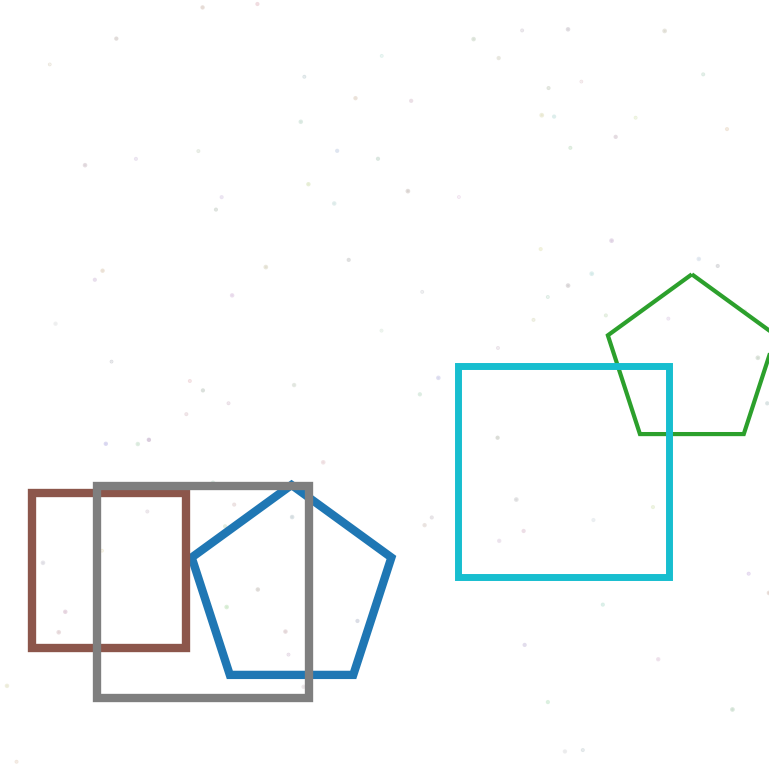[{"shape": "pentagon", "thickness": 3, "radius": 0.68, "center": [0.379, 0.234]}, {"shape": "pentagon", "thickness": 1.5, "radius": 0.57, "center": [0.899, 0.529]}, {"shape": "square", "thickness": 3, "radius": 0.5, "center": [0.141, 0.259]}, {"shape": "square", "thickness": 3, "radius": 0.69, "center": [0.264, 0.231]}, {"shape": "square", "thickness": 2.5, "radius": 0.69, "center": [0.732, 0.388]}]